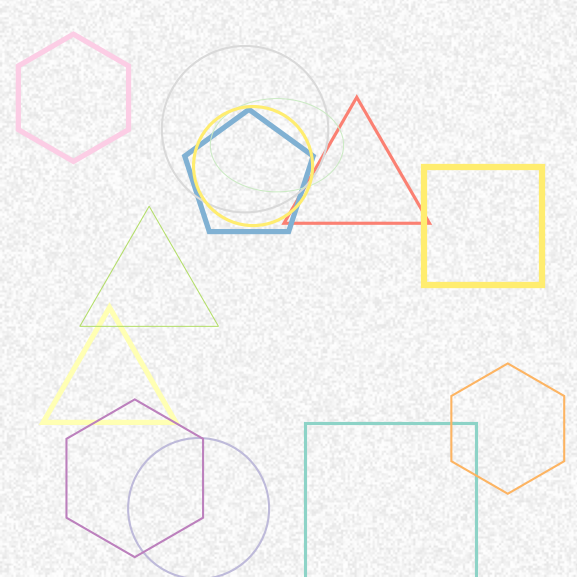[{"shape": "square", "thickness": 1.5, "radius": 0.74, "center": [0.676, 0.12]}, {"shape": "triangle", "thickness": 2.5, "radius": 0.66, "center": [0.19, 0.334]}, {"shape": "circle", "thickness": 1, "radius": 0.61, "center": [0.344, 0.119]}, {"shape": "triangle", "thickness": 1.5, "radius": 0.73, "center": [0.618, 0.685]}, {"shape": "pentagon", "thickness": 2.5, "radius": 0.58, "center": [0.431, 0.693]}, {"shape": "hexagon", "thickness": 1, "radius": 0.56, "center": [0.879, 0.257]}, {"shape": "triangle", "thickness": 0.5, "radius": 0.69, "center": [0.258, 0.503]}, {"shape": "hexagon", "thickness": 2.5, "radius": 0.55, "center": [0.127, 0.83]}, {"shape": "circle", "thickness": 1, "radius": 0.72, "center": [0.424, 0.775]}, {"shape": "hexagon", "thickness": 1, "radius": 0.68, "center": [0.233, 0.171]}, {"shape": "oval", "thickness": 0.5, "radius": 0.58, "center": [0.48, 0.748]}, {"shape": "square", "thickness": 3, "radius": 0.51, "center": [0.836, 0.607]}, {"shape": "circle", "thickness": 1.5, "radius": 0.52, "center": [0.438, 0.712]}]